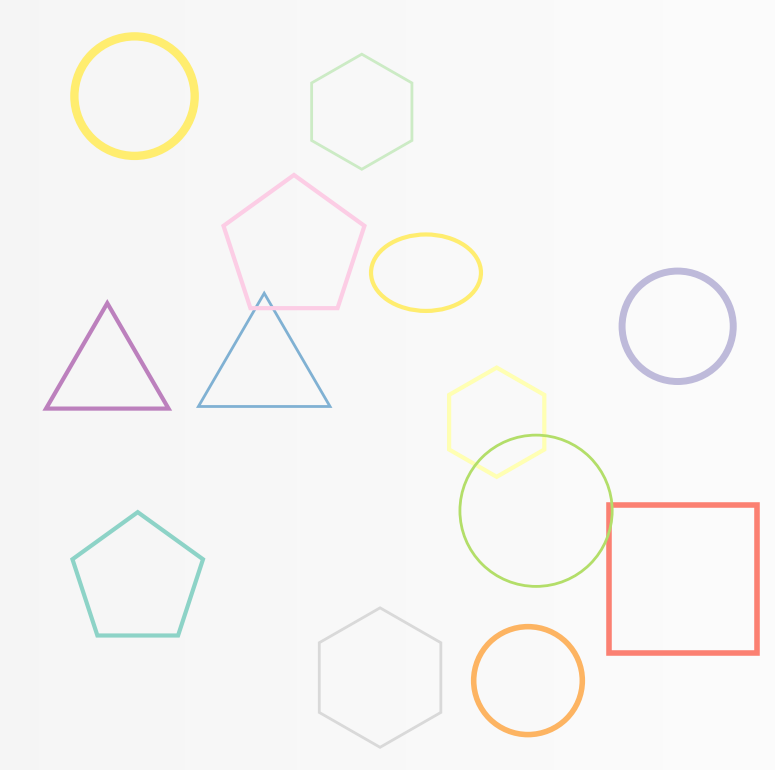[{"shape": "pentagon", "thickness": 1.5, "radius": 0.44, "center": [0.178, 0.246]}, {"shape": "hexagon", "thickness": 1.5, "radius": 0.35, "center": [0.641, 0.452]}, {"shape": "circle", "thickness": 2.5, "radius": 0.36, "center": [0.874, 0.576]}, {"shape": "square", "thickness": 2, "radius": 0.48, "center": [0.881, 0.248]}, {"shape": "triangle", "thickness": 1, "radius": 0.49, "center": [0.341, 0.521]}, {"shape": "circle", "thickness": 2, "radius": 0.35, "center": [0.681, 0.116]}, {"shape": "circle", "thickness": 1, "radius": 0.49, "center": [0.692, 0.337]}, {"shape": "pentagon", "thickness": 1.5, "radius": 0.48, "center": [0.379, 0.677]}, {"shape": "hexagon", "thickness": 1, "radius": 0.45, "center": [0.49, 0.12]}, {"shape": "triangle", "thickness": 1.5, "radius": 0.46, "center": [0.138, 0.515]}, {"shape": "hexagon", "thickness": 1, "radius": 0.37, "center": [0.467, 0.855]}, {"shape": "oval", "thickness": 1.5, "radius": 0.35, "center": [0.55, 0.646]}, {"shape": "circle", "thickness": 3, "radius": 0.39, "center": [0.174, 0.875]}]